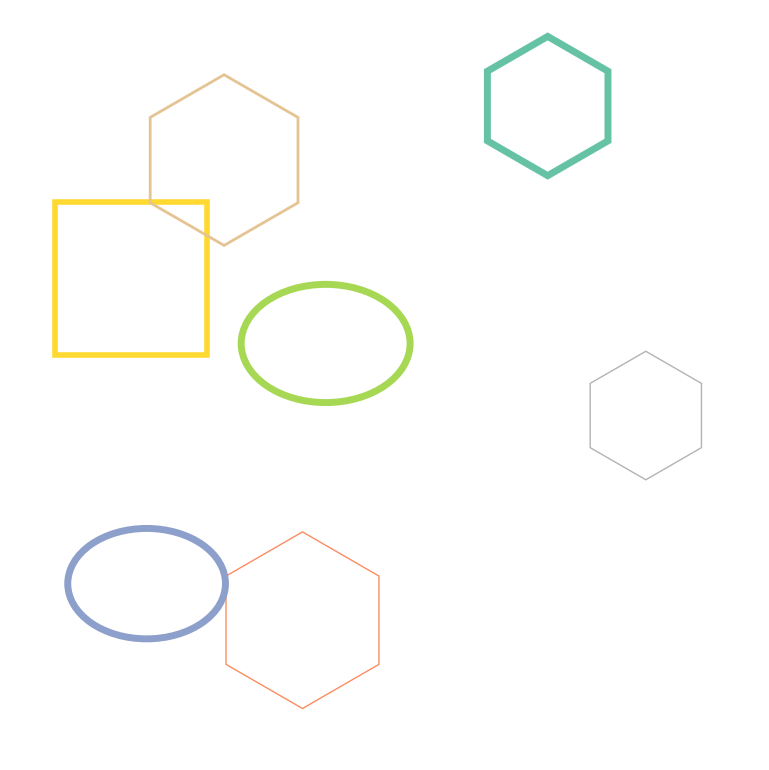[{"shape": "hexagon", "thickness": 2.5, "radius": 0.45, "center": [0.711, 0.862]}, {"shape": "hexagon", "thickness": 0.5, "radius": 0.57, "center": [0.393, 0.195]}, {"shape": "oval", "thickness": 2.5, "radius": 0.51, "center": [0.19, 0.242]}, {"shape": "oval", "thickness": 2.5, "radius": 0.55, "center": [0.423, 0.554]}, {"shape": "square", "thickness": 2, "radius": 0.5, "center": [0.17, 0.638]}, {"shape": "hexagon", "thickness": 1, "radius": 0.55, "center": [0.291, 0.792]}, {"shape": "hexagon", "thickness": 0.5, "radius": 0.42, "center": [0.839, 0.46]}]